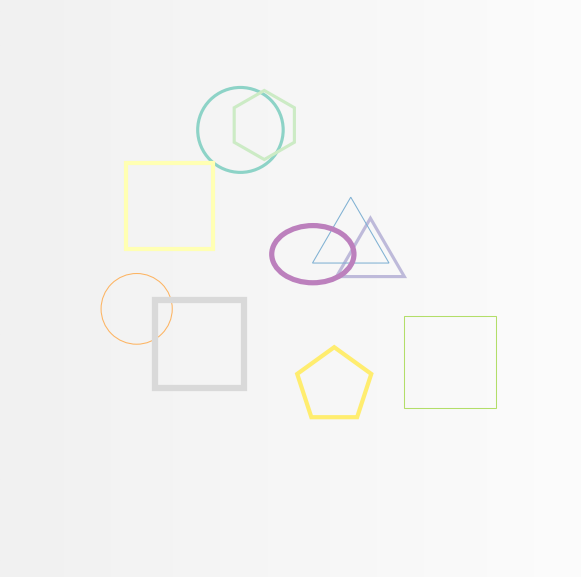[{"shape": "circle", "thickness": 1.5, "radius": 0.37, "center": [0.414, 0.774]}, {"shape": "square", "thickness": 2, "radius": 0.38, "center": [0.292, 0.642]}, {"shape": "triangle", "thickness": 1.5, "radius": 0.34, "center": [0.637, 0.554]}, {"shape": "triangle", "thickness": 0.5, "radius": 0.38, "center": [0.603, 0.582]}, {"shape": "circle", "thickness": 0.5, "radius": 0.31, "center": [0.235, 0.464]}, {"shape": "square", "thickness": 0.5, "radius": 0.4, "center": [0.775, 0.372]}, {"shape": "square", "thickness": 3, "radius": 0.38, "center": [0.343, 0.404]}, {"shape": "oval", "thickness": 2.5, "radius": 0.35, "center": [0.538, 0.559]}, {"shape": "hexagon", "thickness": 1.5, "radius": 0.3, "center": [0.455, 0.783]}, {"shape": "pentagon", "thickness": 2, "radius": 0.34, "center": [0.575, 0.331]}]